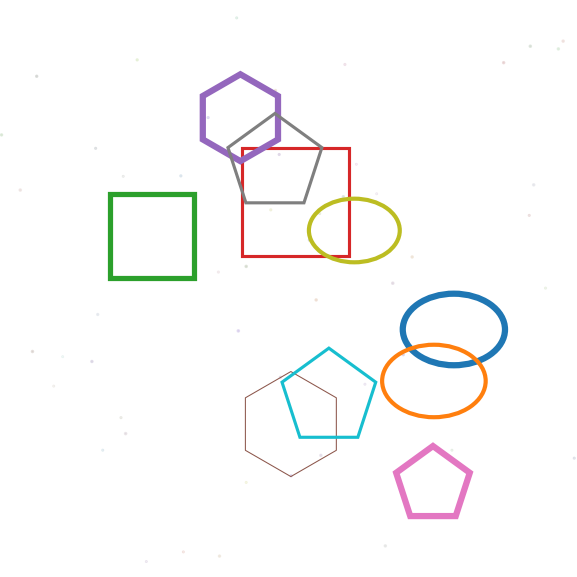[{"shape": "oval", "thickness": 3, "radius": 0.44, "center": [0.786, 0.429]}, {"shape": "oval", "thickness": 2, "radius": 0.45, "center": [0.751, 0.339]}, {"shape": "square", "thickness": 2.5, "radius": 0.36, "center": [0.264, 0.591]}, {"shape": "square", "thickness": 1.5, "radius": 0.46, "center": [0.511, 0.649]}, {"shape": "hexagon", "thickness": 3, "radius": 0.38, "center": [0.416, 0.795]}, {"shape": "hexagon", "thickness": 0.5, "radius": 0.45, "center": [0.504, 0.265]}, {"shape": "pentagon", "thickness": 3, "radius": 0.34, "center": [0.75, 0.16]}, {"shape": "pentagon", "thickness": 1.5, "radius": 0.43, "center": [0.476, 0.717]}, {"shape": "oval", "thickness": 2, "radius": 0.39, "center": [0.614, 0.6]}, {"shape": "pentagon", "thickness": 1.5, "radius": 0.43, "center": [0.569, 0.311]}]